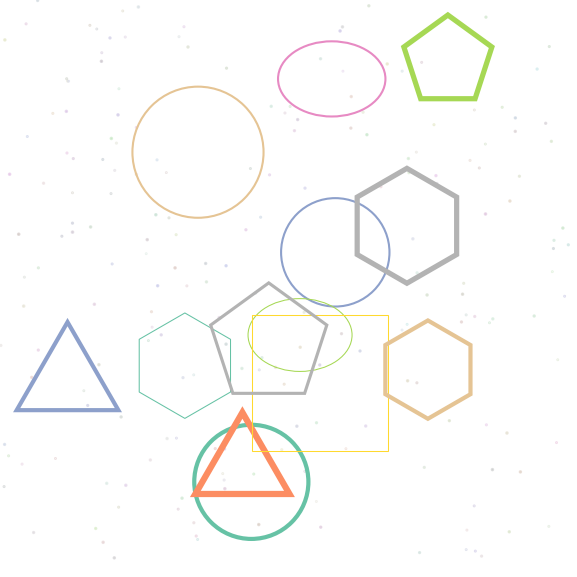[{"shape": "circle", "thickness": 2, "radius": 0.49, "center": [0.435, 0.165]}, {"shape": "hexagon", "thickness": 0.5, "radius": 0.46, "center": [0.32, 0.366]}, {"shape": "triangle", "thickness": 3, "radius": 0.47, "center": [0.42, 0.191]}, {"shape": "triangle", "thickness": 2, "radius": 0.51, "center": [0.117, 0.34]}, {"shape": "circle", "thickness": 1, "radius": 0.47, "center": [0.581, 0.562]}, {"shape": "oval", "thickness": 1, "radius": 0.46, "center": [0.574, 0.863]}, {"shape": "oval", "thickness": 0.5, "radius": 0.45, "center": [0.52, 0.419]}, {"shape": "pentagon", "thickness": 2.5, "radius": 0.4, "center": [0.776, 0.893]}, {"shape": "square", "thickness": 0.5, "radius": 0.59, "center": [0.555, 0.336]}, {"shape": "circle", "thickness": 1, "radius": 0.57, "center": [0.343, 0.736]}, {"shape": "hexagon", "thickness": 2, "radius": 0.43, "center": [0.741, 0.359]}, {"shape": "pentagon", "thickness": 1.5, "radius": 0.53, "center": [0.465, 0.404]}, {"shape": "hexagon", "thickness": 2.5, "radius": 0.5, "center": [0.705, 0.608]}]